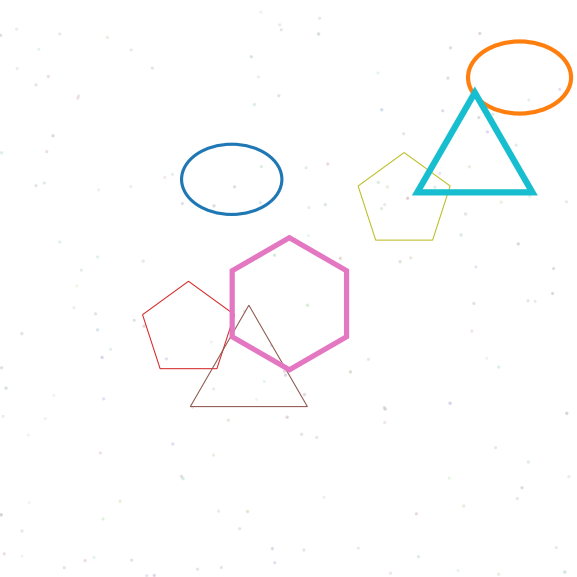[{"shape": "oval", "thickness": 1.5, "radius": 0.43, "center": [0.401, 0.689]}, {"shape": "oval", "thickness": 2, "radius": 0.45, "center": [0.9, 0.865]}, {"shape": "pentagon", "thickness": 0.5, "radius": 0.42, "center": [0.326, 0.428]}, {"shape": "triangle", "thickness": 0.5, "radius": 0.59, "center": [0.431, 0.354]}, {"shape": "hexagon", "thickness": 2.5, "radius": 0.57, "center": [0.501, 0.473]}, {"shape": "pentagon", "thickness": 0.5, "radius": 0.42, "center": [0.7, 0.651]}, {"shape": "triangle", "thickness": 3, "radius": 0.58, "center": [0.822, 0.724]}]